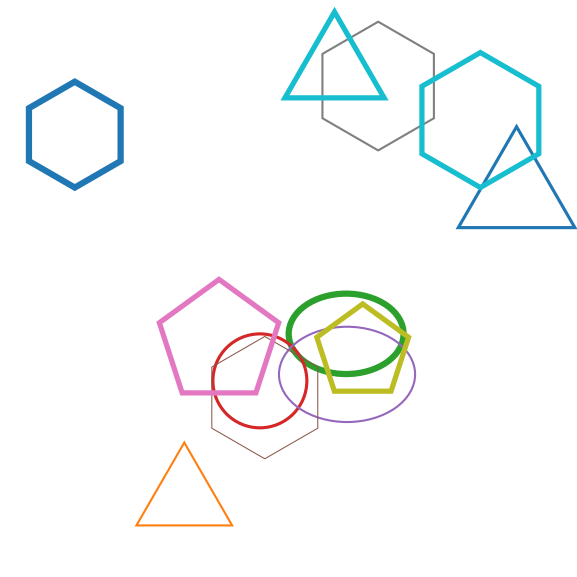[{"shape": "triangle", "thickness": 1.5, "radius": 0.58, "center": [0.895, 0.663]}, {"shape": "hexagon", "thickness": 3, "radius": 0.46, "center": [0.129, 0.766]}, {"shape": "triangle", "thickness": 1, "radius": 0.48, "center": [0.319, 0.137]}, {"shape": "oval", "thickness": 3, "radius": 0.5, "center": [0.599, 0.421]}, {"shape": "circle", "thickness": 1.5, "radius": 0.41, "center": [0.45, 0.34]}, {"shape": "oval", "thickness": 1, "radius": 0.59, "center": [0.601, 0.351]}, {"shape": "hexagon", "thickness": 0.5, "radius": 0.53, "center": [0.459, 0.311]}, {"shape": "pentagon", "thickness": 2.5, "radius": 0.54, "center": [0.379, 0.407]}, {"shape": "hexagon", "thickness": 1, "radius": 0.56, "center": [0.655, 0.85]}, {"shape": "pentagon", "thickness": 2.5, "radius": 0.42, "center": [0.628, 0.389]}, {"shape": "triangle", "thickness": 2.5, "radius": 0.5, "center": [0.579, 0.879]}, {"shape": "hexagon", "thickness": 2.5, "radius": 0.58, "center": [0.832, 0.791]}]